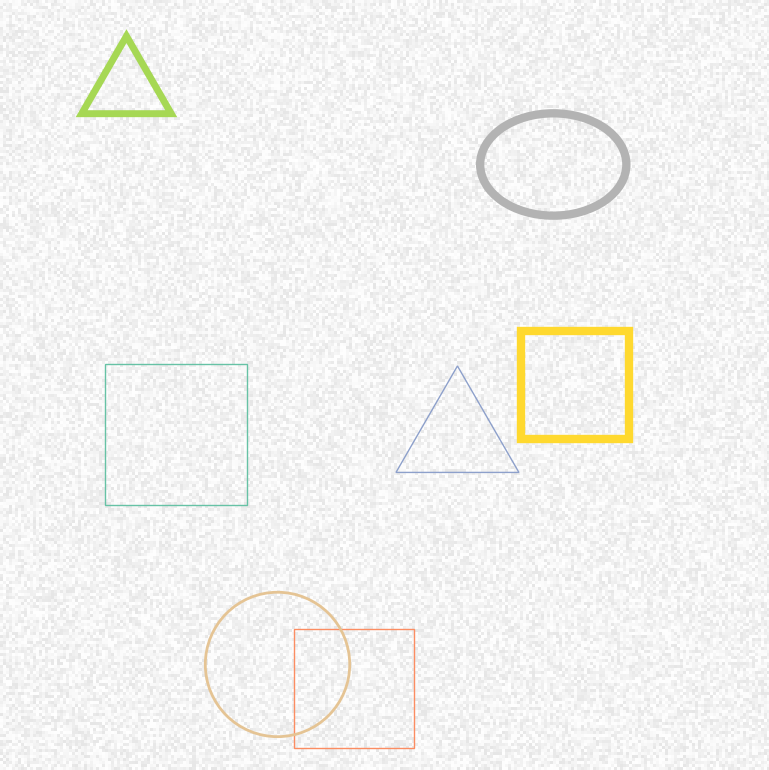[{"shape": "square", "thickness": 0.5, "radius": 0.46, "center": [0.228, 0.436]}, {"shape": "square", "thickness": 0.5, "radius": 0.39, "center": [0.46, 0.106]}, {"shape": "triangle", "thickness": 0.5, "radius": 0.46, "center": [0.594, 0.433]}, {"shape": "triangle", "thickness": 2.5, "radius": 0.34, "center": [0.164, 0.886]}, {"shape": "square", "thickness": 3, "radius": 0.35, "center": [0.747, 0.5]}, {"shape": "circle", "thickness": 1, "radius": 0.47, "center": [0.36, 0.137]}, {"shape": "oval", "thickness": 3, "radius": 0.47, "center": [0.719, 0.786]}]